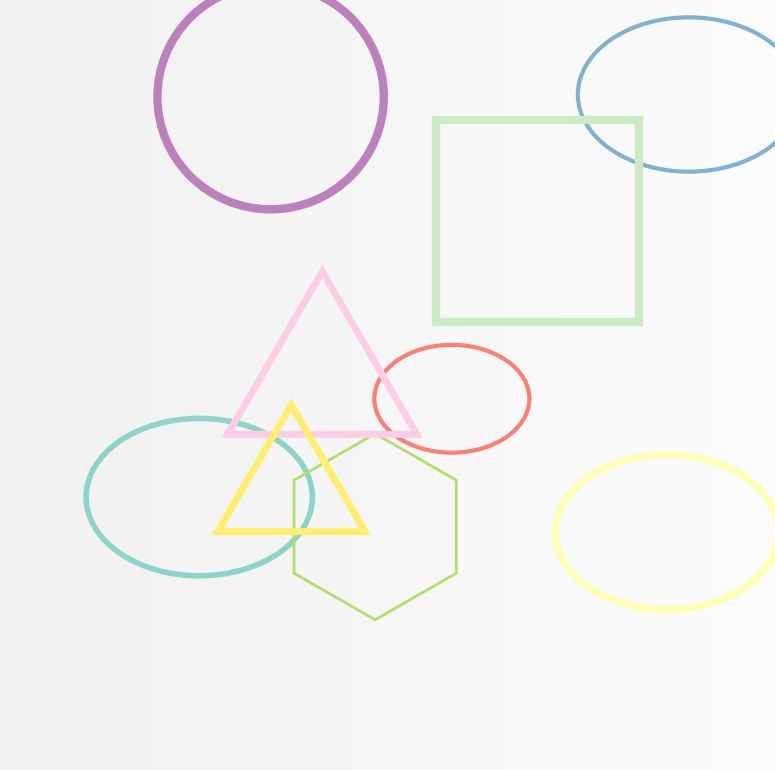[{"shape": "oval", "thickness": 2, "radius": 0.73, "center": [0.257, 0.354]}, {"shape": "oval", "thickness": 2.5, "radius": 0.72, "center": [0.86, 0.309]}, {"shape": "oval", "thickness": 1.5, "radius": 0.5, "center": [0.583, 0.482]}, {"shape": "oval", "thickness": 1.5, "radius": 0.72, "center": [0.889, 0.877]}, {"shape": "hexagon", "thickness": 1, "radius": 0.6, "center": [0.484, 0.316]}, {"shape": "triangle", "thickness": 2.5, "radius": 0.7, "center": [0.416, 0.506]}, {"shape": "circle", "thickness": 3, "radius": 0.73, "center": [0.349, 0.874]}, {"shape": "square", "thickness": 3, "radius": 0.65, "center": [0.694, 0.713]}, {"shape": "triangle", "thickness": 2.5, "radius": 0.55, "center": [0.376, 0.364]}]